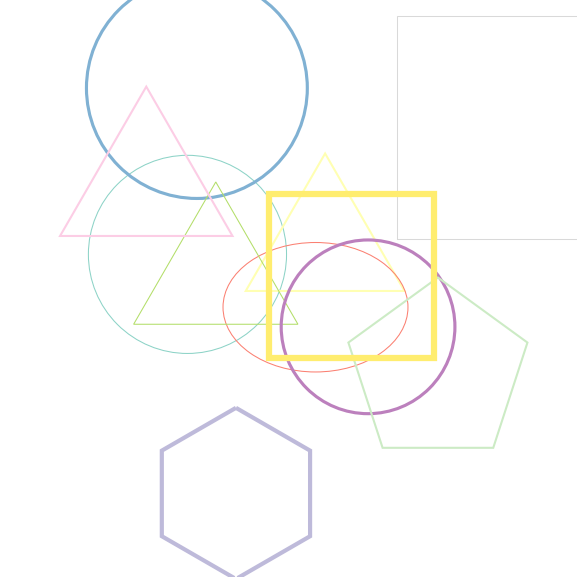[{"shape": "circle", "thickness": 0.5, "radius": 0.86, "center": [0.325, 0.559]}, {"shape": "triangle", "thickness": 1, "radius": 0.79, "center": [0.563, 0.575]}, {"shape": "hexagon", "thickness": 2, "radius": 0.74, "center": [0.409, 0.145]}, {"shape": "oval", "thickness": 0.5, "radius": 0.8, "center": [0.546, 0.467]}, {"shape": "circle", "thickness": 1.5, "radius": 0.96, "center": [0.341, 0.847]}, {"shape": "triangle", "thickness": 0.5, "radius": 0.82, "center": [0.374, 0.52]}, {"shape": "triangle", "thickness": 1, "radius": 0.86, "center": [0.253, 0.677]}, {"shape": "square", "thickness": 0.5, "radius": 0.97, "center": [0.881, 0.779]}, {"shape": "circle", "thickness": 1.5, "radius": 0.75, "center": [0.637, 0.433]}, {"shape": "pentagon", "thickness": 1, "radius": 0.82, "center": [0.758, 0.356]}, {"shape": "square", "thickness": 3, "radius": 0.71, "center": [0.609, 0.521]}]